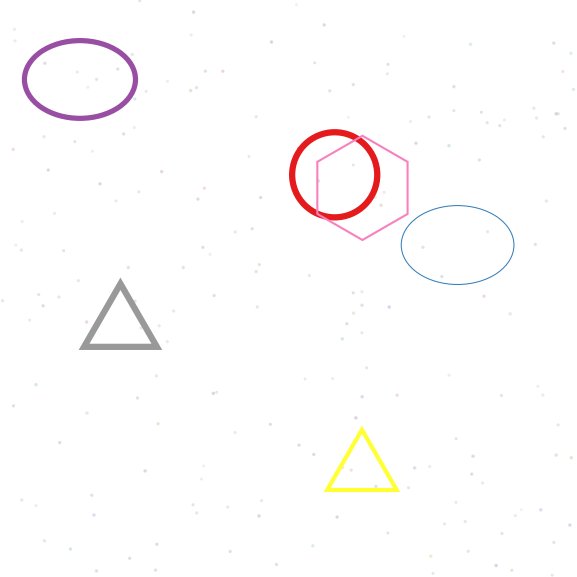[{"shape": "circle", "thickness": 3, "radius": 0.37, "center": [0.58, 0.696]}, {"shape": "oval", "thickness": 0.5, "radius": 0.49, "center": [0.792, 0.575]}, {"shape": "oval", "thickness": 2.5, "radius": 0.48, "center": [0.138, 0.862]}, {"shape": "triangle", "thickness": 2, "radius": 0.35, "center": [0.627, 0.185]}, {"shape": "hexagon", "thickness": 1, "radius": 0.45, "center": [0.628, 0.674]}, {"shape": "triangle", "thickness": 3, "radius": 0.36, "center": [0.209, 0.435]}]